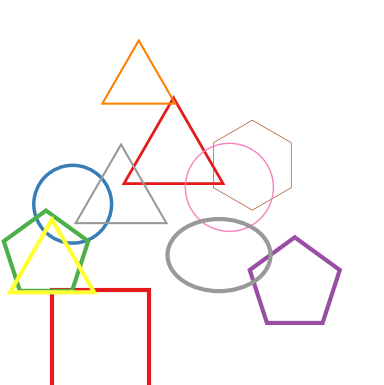[{"shape": "square", "thickness": 3, "radius": 0.63, "center": [0.262, 0.121]}, {"shape": "triangle", "thickness": 2, "radius": 0.74, "center": [0.451, 0.597]}, {"shape": "circle", "thickness": 2.5, "radius": 0.51, "center": [0.189, 0.47]}, {"shape": "pentagon", "thickness": 3, "radius": 0.58, "center": [0.119, 0.338]}, {"shape": "pentagon", "thickness": 3, "radius": 0.61, "center": [0.766, 0.261]}, {"shape": "triangle", "thickness": 1.5, "radius": 0.55, "center": [0.36, 0.785]}, {"shape": "triangle", "thickness": 3, "radius": 0.63, "center": [0.135, 0.304]}, {"shape": "hexagon", "thickness": 0.5, "radius": 0.58, "center": [0.655, 0.571]}, {"shape": "circle", "thickness": 1, "radius": 0.57, "center": [0.596, 0.513]}, {"shape": "triangle", "thickness": 1.5, "radius": 0.68, "center": [0.314, 0.488]}, {"shape": "oval", "thickness": 3, "radius": 0.67, "center": [0.569, 0.337]}]